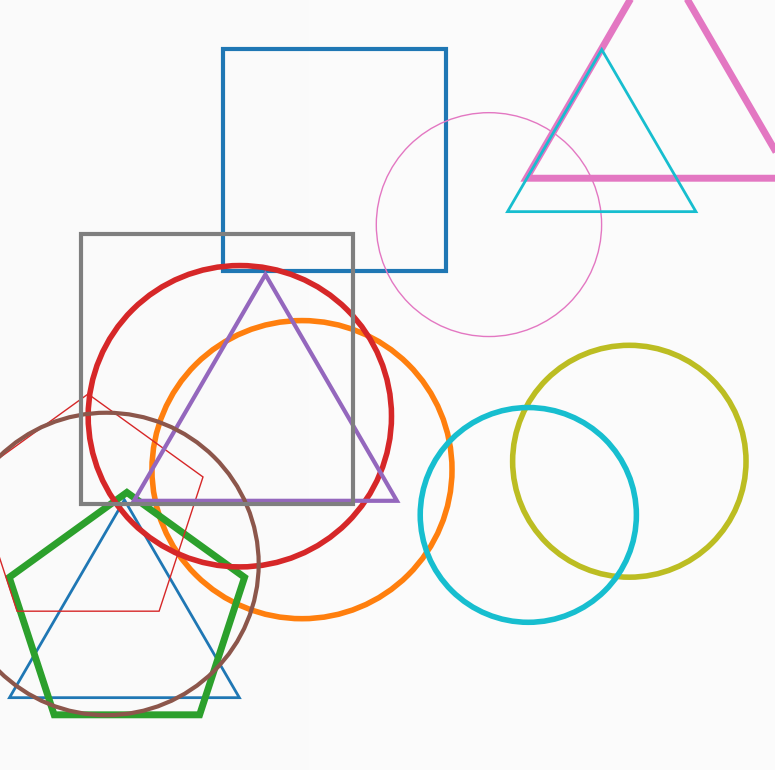[{"shape": "triangle", "thickness": 1, "radius": 0.86, "center": [0.161, 0.18]}, {"shape": "square", "thickness": 1.5, "radius": 0.72, "center": [0.431, 0.792]}, {"shape": "circle", "thickness": 2, "radius": 0.97, "center": [0.39, 0.39]}, {"shape": "pentagon", "thickness": 2.5, "radius": 0.8, "center": [0.164, 0.201]}, {"shape": "pentagon", "thickness": 0.5, "radius": 0.78, "center": [0.114, 0.332]}, {"shape": "circle", "thickness": 2, "radius": 0.98, "center": [0.309, 0.459]}, {"shape": "triangle", "thickness": 1.5, "radius": 0.98, "center": [0.342, 0.448]}, {"shape": "circle", "thickness": 1.5, "radius": 0.98, "center": [0.137, 0.268]}, {"shape": "triangle", "thickness": 2.5, "radius": 0.99, "center": [0.85, 0.867]}, {"shape": "circle", "thickness": 0.5, "radius": 0.73, "center": [0.631, 0.708]}, {"shape": "square", "thickness": 1.5, "radius": 0.88, "center": [0.28, 0.521]}, {"shape": "circle", "thickness": 2, "radius": 0.75, "center": [0.812, 0.401]}, {"shape": "triangle", "thickness": 1, "radius": 0.7, "center": [0.776, 0.795]}, {"shape": "circle", "thickness": 2, "radius": 0.7, "center": [0.682, 0.331]}]